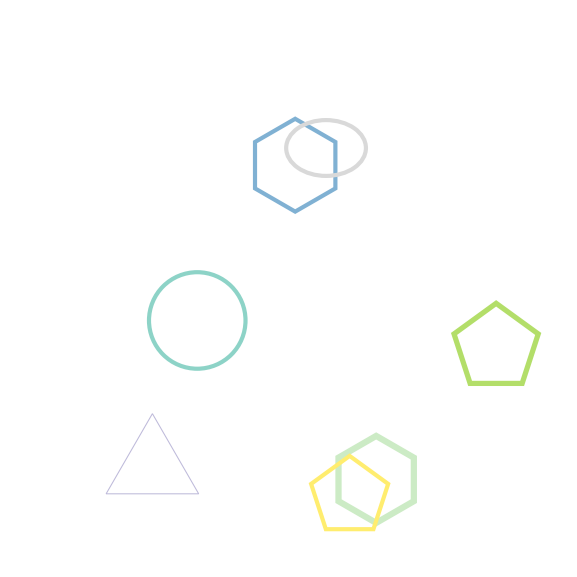[{"shape": "circle", "thickness": 2, "radius": 0.42, "center": [0.342, 0.444]}, {"shape": "triangle", "thickness": 0.5, "radius": 0.46, "center": [0.264, 0.19]}, {"shape": "hexagon", "thickness": 2, "radius": 0.4, "center": [0.511, 0.713]}, {"shape": "pentagon", "thickness": 2.5, "radius": 0.38, "center": [0.859, 0.397]}, {"shape": "oval", "thickness": 2, "radius": 0.35, "center": [0.565, 0.743]}, {"shape": "hexagon", "thickness": 3, "radius": 0.38, "center": [0.651, 0.169]}, {"shape": "pentagon", "thickness": 2, "radius": 0.35, "center": [0.605, 0.14]}]